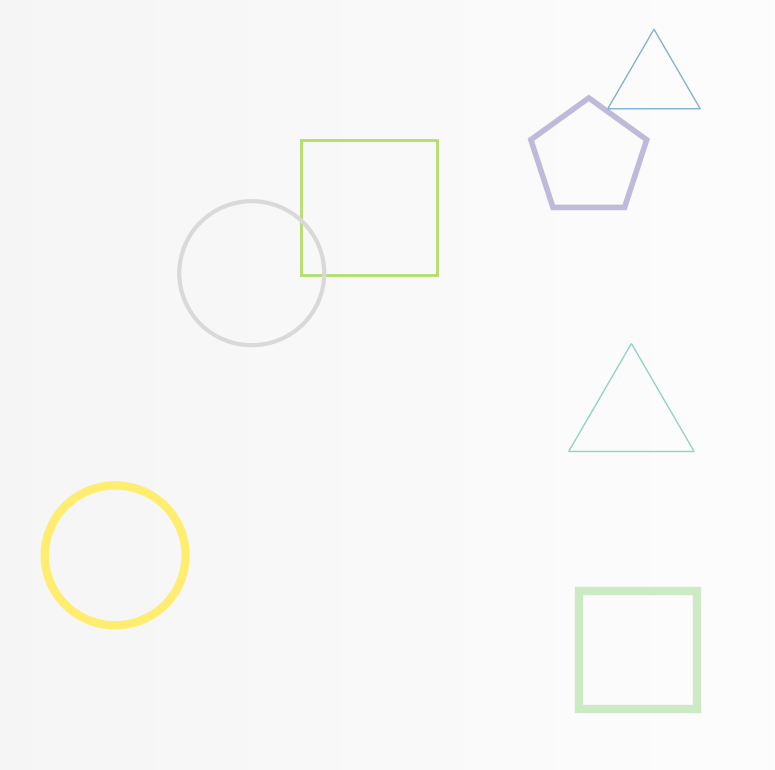[{"shape": "triangle", "thickness": 0.5, "radius": 0.47, "center": [0.815, 0.46]}, {"shape": "pentagon", "thickness": 2, "radius": 0.39, "center": [0.76, 0.794]}, {"shape": "triangle", "thickness": 0.5, "radius": 0.34, "center": [0.844, 0.893]}, {"shape": "square", "thickness": 1, "radius": 0.44, "center": [0.477, 0.731]}, {"shape": "circle", "thickness": 1.5, "radius": 0.47, "center": [0.325, 0.645]}, {"shape": "square", "thickness": 3, "radius": 0.38, "center": [0.824, 0.156]}, {"shape": "circle", "thickness": 3, "radius": 0.45, "center": [0.149, 0.279]}]